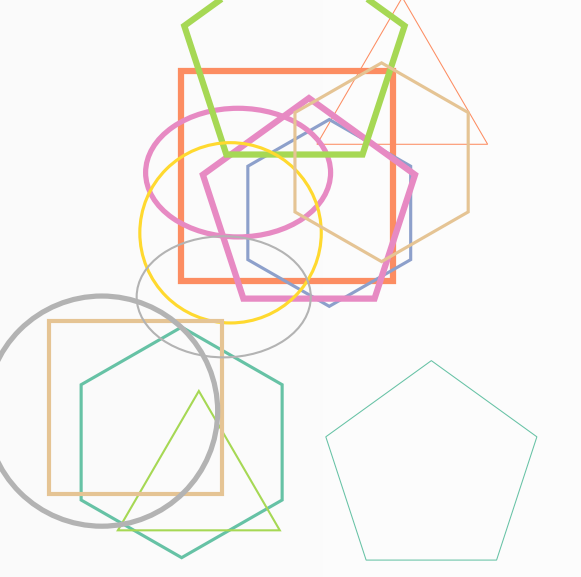[{"shape": "hexagon", "thickness": 1.5, "radius": 1.0, "center": [0.312, 0.233]}, {"shape": "pentagon", "thickness": 0.5, "radius": 0.95, "center": [0.742, 0.184]}, {"shape": "square", "thickness": 3, "radius": 0.91, "center": [0.494, 0.694]}, {"shape": "triangle", "thickness": 0.5, "radius": 0.85, "center": [0.692, 0.834]}, {"shape": "hexagon", "thickness": 1.5, "radius": 0.81, "center": [0.566, 0.63]}, {"shape": "oval", "thickness": 2.5, "radius": 0.8, "center": [0.41, 0.7]}, {"shape": "pentagon", "thickness": 3, "radius": 0.96, "center": [0.532, 0.637]}, {"shape": "pentagon", "thickness": 3, "radius": 1.0, "center": [0.507, 0.893]}, {"shape": "triangle", "thickness": 1, "radius": 0.8, "center": [0.342, 0.161]}, {"shape": "circle", "thickness": 1.5, "radius": 0.78, "center": [0.397, 0.596]}, {"shape": "hexagon", "thickness": 1.5, "radius": 0.86, "center": [0.656, 0.718]}, {"shape": "square", "thickness": 2, "radius": 0.75, "center": [0.233, 0.294]}, {"shape": "circle", "thickness": 2.5, "radius": 1.0, "center": [0.175, 0.287]}, {"shape": "oval", "thickness": 1, "radius": 0.75, "center": [0.385, 0.485]}]